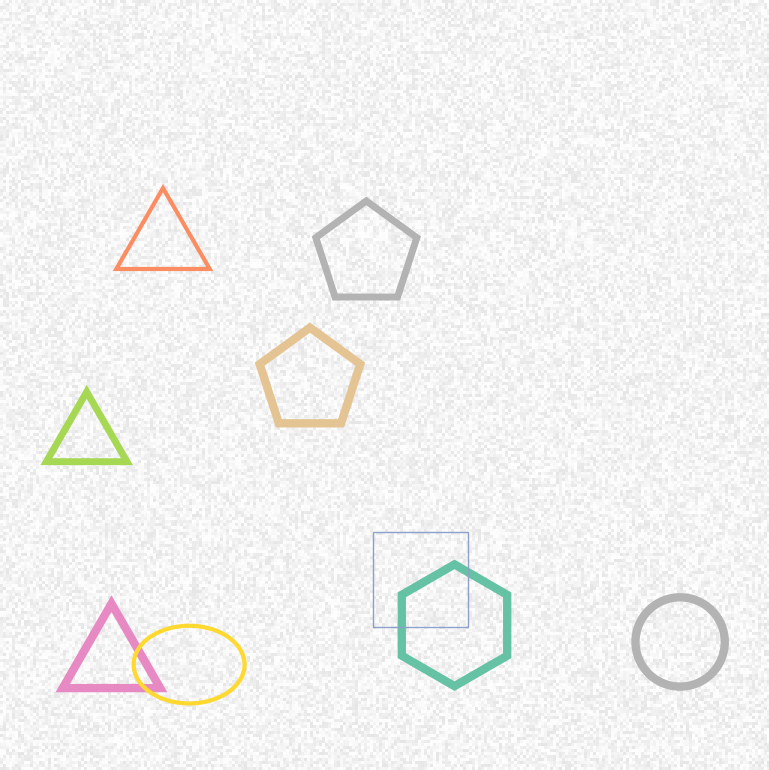[{"shape": "hexagon", "thickness": 3, "radius": 0.4, "center": [0.59, 0.188]}, {"shape": "triangle", "thickness": 1.5, "radius": 0.35, "center": [0.212, 0.686]}, {"shape": "square", "thickness": 0.5, "radius": 0.31, "center": [0.546, 0.248]}, {"shape": "triangle", "thickness": 3, "radius": 0.37, "center": [0.145, 0.143]}, {"shape": "triangle", "thickness": 2.5, "radius": 0.3, "center": [0.113, 0.431]}, {"shape": "oval", "thickness": 1.5, "radius": 0.36, "center": [0.246, 0.137]}, {"shape": "pentagon", "thickness": 3, "radius": 0.34, "center": [0.403, 0.506]}, {"shape": "pentagon", "thickness": 2.5, "radius": 0.34, "center": [0.476, 0.67]}, {"shape": "circle", "thickness": 3, "radius": 0.29, "center": [0.883, 0.166]}]